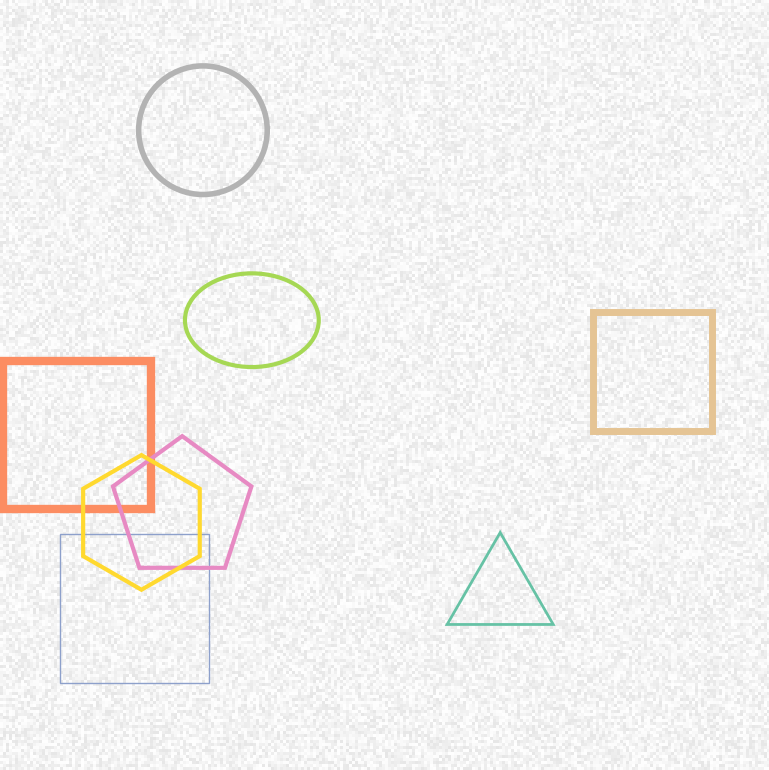[{"shape": "triangle", "thickness": 1, "radius": 0.4, "center": [0.65, 0.229]}, {"shape": "square", "thickness": 3, "radius": 0.48, "center": [0.1, 0.435]}, {"shape": "square", "thickness": 0.5, "radius": 0.48, "center": [0.175, 0.21]}, {"shape": "pentagon", "thickness": 1.5, "radius": 0.47, "center": [0.237, 0.339]}, {"shape": "oval", "thickness": 1.5, "radius": 0.43, "center": [0.327, 0.584]}, {"shape": "hexagon", "thickness": 1.5, "radius": 0.44, "center": [0.184, 0.322]}, {"shape": "square", "thickness": 2.5, "radius": 0.39, "center": [0.848, 0.517]}, {"shape": "circle", "thickness": 2, "radius": 0.42, "center": [0.264, 0.831]}]